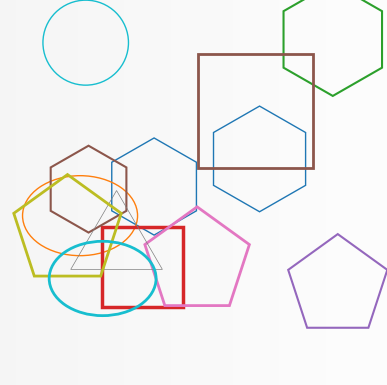[{"shape": "hexagon", "thickness": 1, "radius": 0.63, "center": [0.398, 0.515]}, {"shape": "hexagon", "thickness": 1, "radius": 0.69, "center": [0.67, 0.587]}, {"shape": "oval", "thickness": 1, "radius": 0.74, "center": [0.207, 0.44]}, {"shape": "hexagon", "thickness": 1.5, "radius": 0.73, "center": [0.859, 0.898]}, {"shape": "square", "thickness": 2.5, "radius": 0.52, "center": [0.368, 0.307]}, {"shape": "pentagon", "thickness": 1.5, "radius": 0.67, "center": [0.872, 0.257]}, {"shape": "square", "thickness": 2, "radius": 0.74, "center": [0.66, 0.711]}, {"shape": "hexagon", "thickness": 1.5, "radius": 0.56, "center": [0.228, 0.509]}, {"shape": "pentagon", "thickness": 2, "radius": 0.71, "center": [0.509, 0.321]}, {"shape": "triangle", "thickness": 0.5, "radius": 0.68, "center": [0.301, 0.369]}, {"shape": "pentagon", "thickness": 2, "radius": 0.73, "center": [0.174, 0.401]}, {"shape": "oval", "thickness": 2, "radius": 0.69, "center": [0.265, 0.277]}, {"shape": "circle", "thickness": 1, "radius": 0.55, "center": [0.221, 0.889]}]